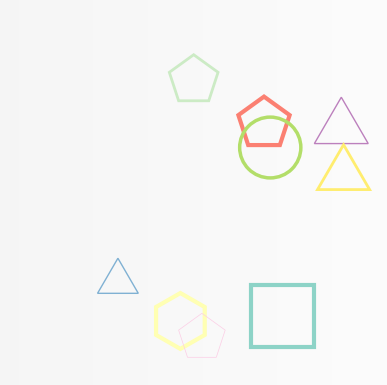[{"shape": "square", "thickness": 3, "radius": 0.4, "center": [0.728, 0.178]}, {"shape": "hexagon", "thickness": 3, "radius": 0.36, "center": [0.466, 0.166]}, {"shape": "pentagon", "thickness": 3, "radius": 0.35, "center": [0.681, 0.679]}, {"shape": "triangle", "thickness": 1, "radius": 0.3, "center": [0.304, 0.268]}, {"shape": "circle", "thickness": 2.5, "radius": 0.39, "center": [0.697, 0.617]}, {"shape": "pentagon", "thickness": 0.5, "radius": 0.32, "center": [0.521, 0.123]}, {"shape": "triangle", "thickness": 1, "radius": 0.4, "center": [0.881, 0.667]}, {"shape": "pentagon", "thickness": 2, "radius": 0.33, "center": [0.5, 0.792]}, {"shape": "triangle", "thickness": 2, "radius": 0.39, "center": [0.887, 0.546]}]